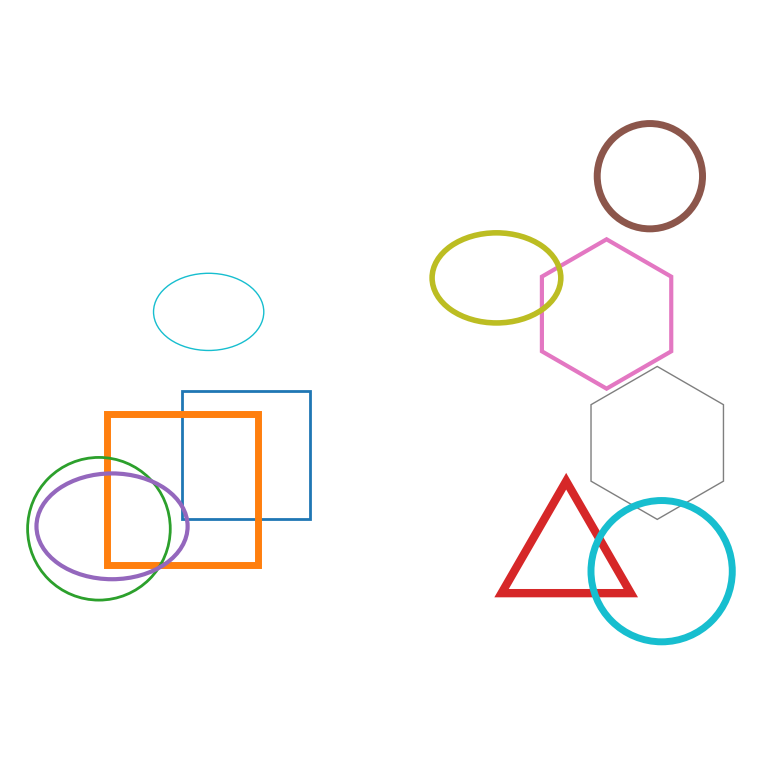[{"shape": "square", "thickness": 1, "radius": 0.42, "center": [0.32, 0.41]}, {"shape": "square", "thickness": 2.5, "radius": 0.49, "center": [0.237, 0.364]}, {"shape": "circle", "thickness": 1, "radius": 0.46, "center": [0.128, 0.313]}, {"shape": "triangle", "thickness": 3, "radius": 0.48, "center": [0.735, 0.278]}, {"shape": "oval", "thickness": 1.5, "radius": 0.49, "center": [0.146, 0.316]}, {"shape": "circle", "thickness": 2.5, "radius": 0.34, "center": [0.844, 0.771]}, {"shape": "hexagon", "thickness": 1.5, "radius": 0.48, "center": [0.788, 0.592]}, {"shape": "hexagon", "thickness": 0.5, "radius": 0.5, "center": [0.854, 0.425]}, {"shape": "oval", "thickness": 2, "radius": 0.42, "center": [0.645, 0.639]}, {"shape": "circle", "thickness": 2.5, "radius": 0.46, "center": [0.859, 0.258]}, {"shape": "oval", "thickness": 0.5, "radius": 0.36, "center": [0.271, 0.595]}]